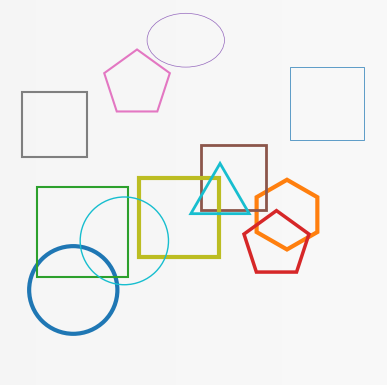[{"shape": "circle", "thickness": 3, "radius": 0.57, "center": [0.189, 0.247]}, {"shape": "square", "thickness": 0.5, "radius": 0.48, "center": [0.843, 0.731]}, {"shape": "hexagon", "thickness": 3, "radius": 0.45, "center": [0.741, 0.443]}, {"shape": "square", "thickness": 1.5, "radius": 0.59, "center": [0.214, 0.397]}, {"shape": "pentagon", "thickness": 2.5, "radius": 0.44, "center": [0.713, 0.365]}, {"shape": "oval", "thickness": 0.5, "radius": 0.5, "center": [0.479, 0.896]}, {"shape": "square", "thickness": 2, "radius": 0.42, "center": [0.602, 0.54]}, {"shape": "pentagon", "thickness": 1.5, "radius": 0.45, "center": [0.354, 0.782]}, {"shape": "square", "thickness": 1.5, "radius": 0.42, "center": [0.142, 0.677]}, {"shape": "square", "thickness": 3, "radius": 0.51, "center": [0.462, 0.436]}, {"shape": "circle", "thickness": 1, "radius": 0.57, "center": [0.321, 0.374]}, {"shape": "triangle", "thickness": 2, "radius": 0.43, "center": [0.568, 0.488]}]